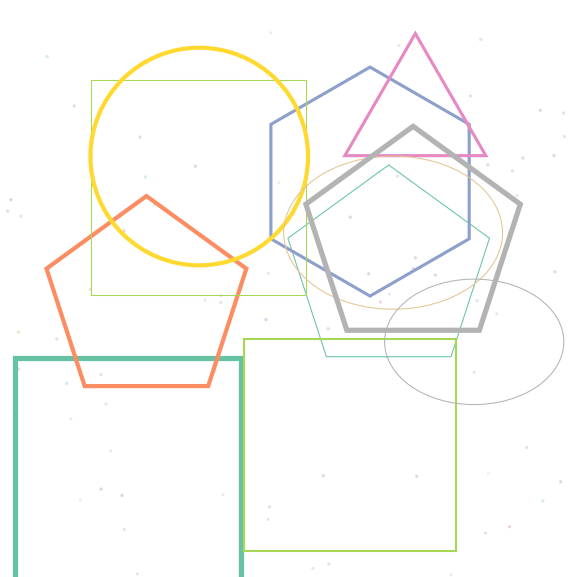[{"shape": "pentagon", "thickness": 0.5, "radius": 0.92, "center": [0.673, 0.53]}, {"shape": "square", "thickness": 2.5, "radius": 0.98, "center": [0.221, 0.183]}, {"shape": "pentagon", "thickness": 2, "radius": 0.91, "center": [0.254, 0.478]}, {"shape": "hexagon", "thickness": 1.5, "radius": 0.99, "center": [0.641, 0.685]}, {"shape": "triangle", "thickness": 1.5, "radius": 0.7, "center": [0.719, 0.8]}, {"shape": "square", "thickness": 0.5, "radius": 0.93, "center": [0.344, 0.674]}, {"shape": "square", "thickness": 1, "radius": 0.92, "center": [0.606, 0.228]}, {"shape": "circle", "thickness": 2, "radius": 0.94, "center": [0.345, 0.728]}, {"shape": "oval", "thickness": 0.5, "radius": 0.95, "center": [0.681, 0.596]}, {"shape": "oval", "thickness": 0.5, "radius": 0.78, "center": [0.821, 0.407]}, {"shape": "pentagon", "thickness": 2.5, "radius": 0.98, "center": [0.715, 0.585]}]